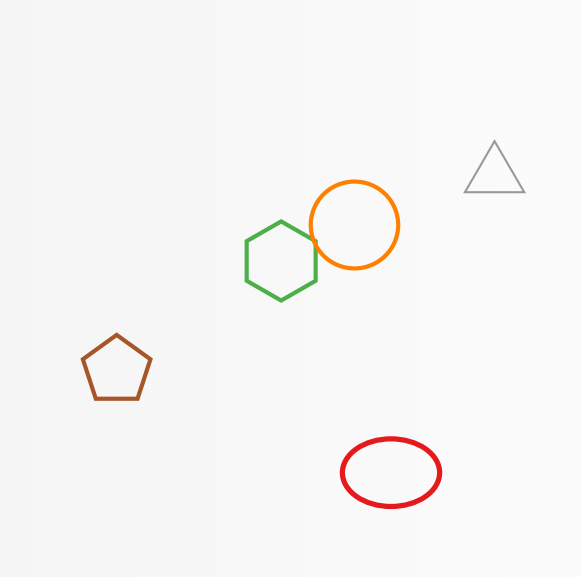[{"shape": "oval", "thickness": 2.5, "radius": 0.42, "center": [0.673, 0.181]}, {"shape": "hexagon", "thickness": 2, "radius": 0.34, "center": [0.484, 0.547]}, {"shape": "circle", "thickness": 2, "radius": 0.38, "center": [0.61, 0.61]}, {"shape": "pentagon", "thickness": 2, "radius": 0.31, "center": [0.201, 0.358]}, {"shape": "triangle", "thickness": 1, "radius": 0.29, "center": [0.851, 0.696]}]